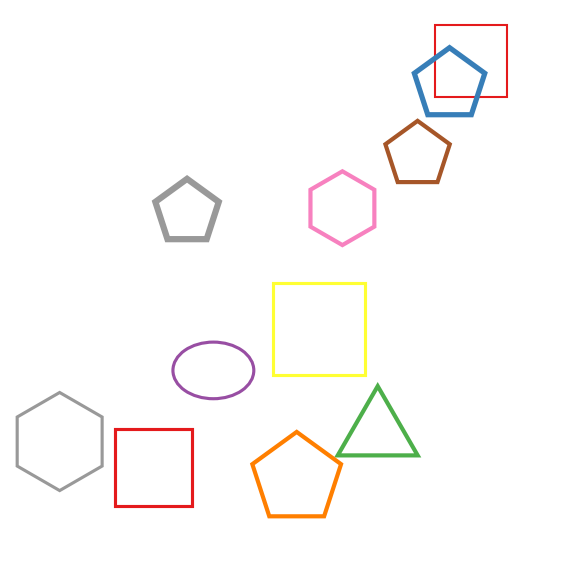[{"shape": "square", "thickness": 1.5, "radius": 0.33, "center": [0.266, 0.19]}, {"shape": "square", "thickness": 1, "radius": 0.31, "center": [0.816, 0.893]}, {"shape": "pentagon", "thickness": 2.5, "radius": 0.32, "center": [0.778, 0.852]}, {"shape": "triangle", "thickness": 2, "radius": 0.4, "center": [0.654, 0.251]}, {"shape": "oval", "thickness": 1.5, "radius": 0.35, "center": [0.369, 0.358]}, {"shape": "pentagon", "thickness": 2, "radius": 0.4, "center": [0.514, 0.17]}, {"shape": "square", "thickness": 1.5, "radius": 0.4, "center": [0.553, 0.429]}, {"shape": "pentagon", "thickness": 2, "radius": 0.29, "center": [0.723, 0.731]}, {"shape": "hexagon", "thickness": 2, "radius": 0.32, "center": [0.593, 0.639]}, {"shape": "pentagon", "thickness": 3, "radius": 0.29, "center": [0.324, 0.632]}, {"shape": "hexagon", "thickness": 1.5, "radius": 0.42, "center": [0.103, 0.235]}]